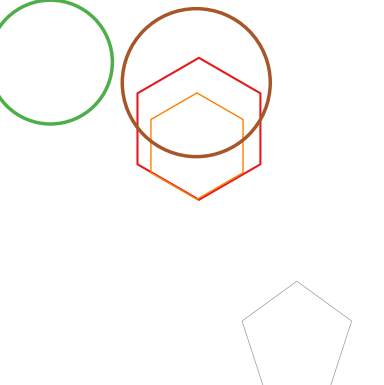[{"shape": "hexagon", "thickness": 1.5, "radius": 0.92, "center": [0.517, 0.665]}, {"shape": "circle", "thickness": 2.5, "radius": 0.8, "center": [0.131, 0.839]}, {"shape": "hexagon", "thickness": 1, "radius": 0.69, "center": [0.512, 0.621]}, {"shape": "circle", "thickness": 2.5, "radius": 0.96, "center": [0.51, 0.785]}, {"shape": "pentagon", "thickness": 0.5, "radius": 0.75, "center": [0.771, 0.12]}]